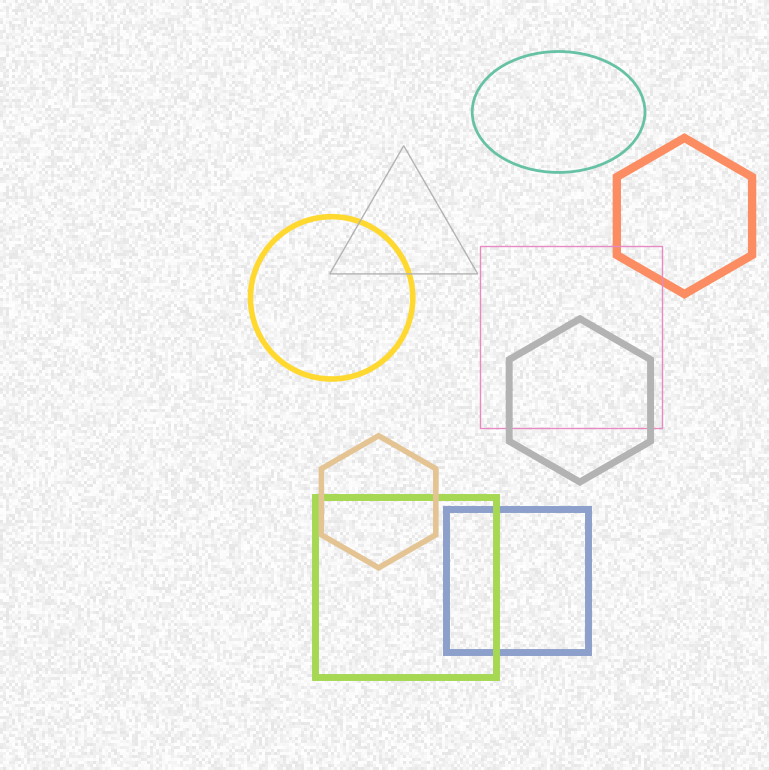[{"shape": "oval", "thickness": 1, "radius": 0.56, "center": [0.725, 0.855]}, {"shape": "hexagon", "thickness": 3, "radius": 0.51, "center": [0.889, 0.719]}, {"shape": "square", "thickness": 2.5, "radius": 0.46, "center": [0.671, 0.246]}, {"shape": "square", "thickness": 0.5, "radius": 0.59, "center": [0.742, 0.562]}, {"shape": "square", "thickness": 2.5, "radius": 0.59, "center": [0.527, 0.238]}, {"shape": "circle", "thickness": 2, "radius": 0.53, "center": [0.431, 0.613]}, {"shape": "hexagon", "thickness": 2, "radius": 0.43, "center": [0.492, 0.348]}, {"shape": "hexagon", "thickness": 2.5, "radius": 0.53, "center": [0.753, 0.48]}, {"shape": "triangle", "thickness": 0.5, "radius": 0.55, "center": [0.524, 0.7]}]